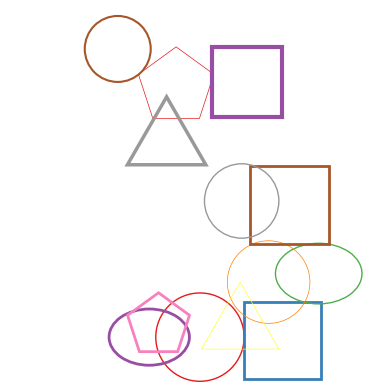[{"shape": "circle", "thickness": 1, "radius": 0.57, "center": [0.519, 0.124]}, {"shape": "pentagon", "thickness": 0.5, "radius": 0.51, "center": [0.457, 0.775]}, {"shape": "square", "thickness": 2, "radius": 0.51, "center": [0.734, 0.116]}, {"shape": "oval", "thickness": 1, "radius": 0.56, "center": [0.828, 0.289]}, {"shape": "oval", "thickness": 2, "radius": 0.52, "center": [0.388, 0.124]}, {"shape": "square", "thickness": 3, "radius": 0.46, "center": [0.642, 0.787]}, {"shape": "circle", "thickness": 0.5, "radius": 0.54, "center": [0.698, 0.267]}, {"shape": "triangle", "thickness": 0.5, "radius": 0.58, "center": [0.624, 0.151]}, {"shape": "square", "thickness": 2, "radius": 0.51, "center": [0.752, 0.467]}, {"shape": "circle", "thickness": 1.5, "radius": 0.43, "center": [0.306, 0.873]}, {"shape": "pentagon", "thickness": 2, "radius": 0.42, "center": [0.412, 0.155]}, {"shape": "triangle", "thickness": 2.5, "radius": 0.59, "center": [0.433, 0.631]}, {"shape": "circle", "thickness": 1, "radius": 0.48, "center": [0.628, 0.478]}]